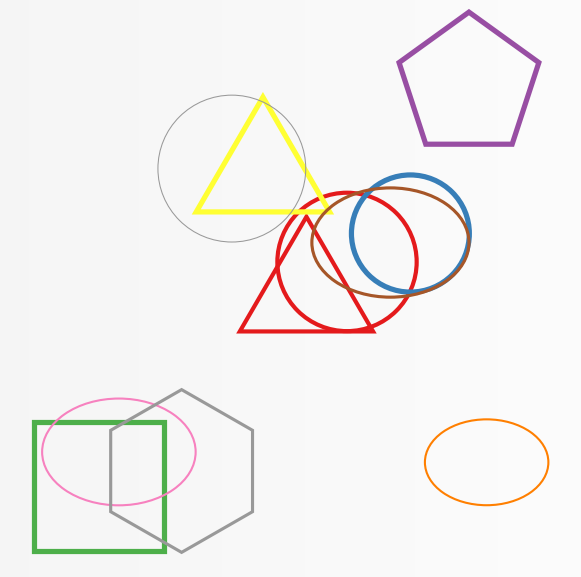[{"shape": "triangle", "thickness": 2, "radius": 0.66, "center": [0.527, 0.491]}, {"shape": "circle", "thickness": 2, "radius": 0.6, "center": [0.597, 0.546]}, {"shape": "circle", "thickness": 2.5, "radius": 0.51, "center": [0.706, 0.595]}, {"shape": "square", "thickness": 2.5, "radius": 0.56, "center": [0.17, 0.157]}, {"shape": "pentagon", "thickness": 2.5, "radius": 0.63, "center": [0.807, 0.852]}, {"shape": "oval", "thickness": 1, "radius": 0.53, "center": [0.837, 0.199]}, {"shape": "triangle", "thickness": 2.5, "radius": 0.66, "center": [0.452, 0.698]}, {"shape": "oval", "thickness": 1.5, "radius": 0.68, "center": [0.672, 0.579]}, {"shape": "oval", "thickness": 1, "radius": 0.66, "center": [0.205, 0.217]}, {"shape": "hexagon", "thickness": 1.5, "radius": 0.7, "center": [0.312, 0.184]}, {"shape": "circle", "thickness": 0.5, "radius": 0.64, "center": [0.399, 0.707]}]